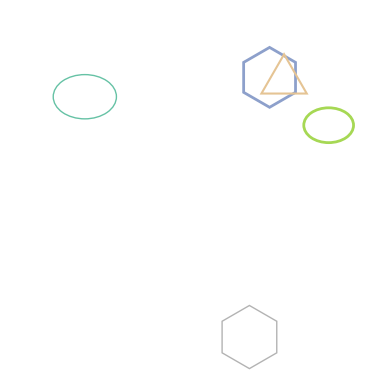[{"shape": "oval", "thickness": 1, "radius": 0.41, "center": [0.22, 0.749]}, {"shape": "hexagon", "thickness": 2, "radius": 0.39, "center": [0.7, 0.799]}, {"shape": "oval", "thickness": 2, "radius": 0.32, "center": [0.854, 0.675]}, {"shape": "triangle", "thickness": 1.5, "radius": 0.34, "center": [0.738, 0.791]}, {"shape": "hexagon", "thickness": 1, "radius": 0.41, "center": [0.648, 0.125]}]